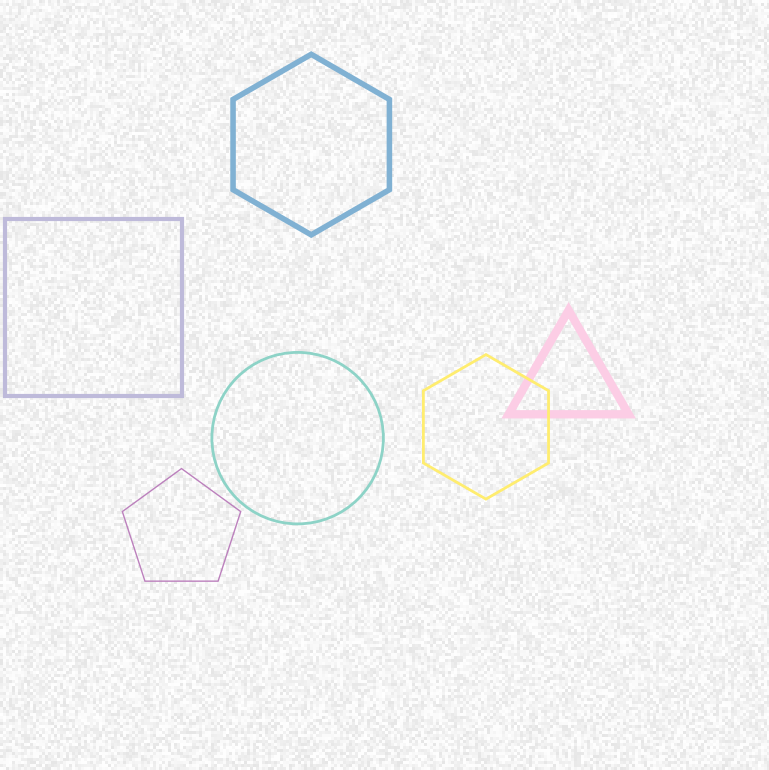[{"shape": "circle", "thickness": 1, "radius": 0.56, "center": [0.387, 0.431]}, {"shape": "square", "thickness": 1.5, "radius": 0.58, "center": [0.122, 0.601]}, {"shape": "hexagon", "thickness": 2, "radius": 0.59, "center": [0.404, 0.812]}, {"shape": "triangle", "thickness": 3, "radius": 0.45, "center": [0.738, 0.507]}, {"shape": "pentagon", "thickness": 0.5, "radius": 0.4, "center": [0.236, 0.311]}, {"shape": "hexagon", "thickness": 1, "radius": 0.47, "center": [0.631, 0.446]}]